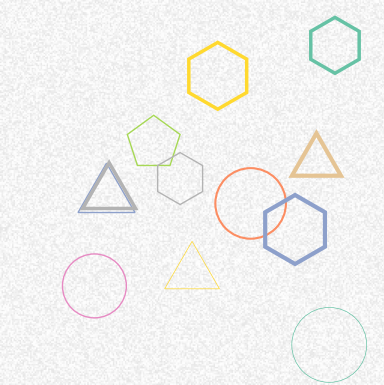[{"shape": "hexagon", "thickness": 2.5, "radius": 0.36, "center": [0.87, 0.882]}, {"shape": "circle", "thickness": 0.5, "radius": 0.49, "center": [0.855, 0.104]}, {"shape": "circle", "thickness": 1.5, "radius": 0.46, "center": [0.651, 0.472]}, {"shape": "hexagon", "thickness": 3, "radius": 0.45, "center": [0.766, 0.404]}, {"shape": "triangle", "thickness": 1, "radius": 0.43, "center": [0.277, 0.491]}, {"shape": "circle", "thickness": 1, "radius": 0.41, "center": [0.245, 0.257]}, {"shape": "pentagon", "thickness": 1, "radius": 0.36, "center": [0.399, 0.628]}, {"shape": "triangle", "thickness": 0.5, "radius": 0.41, "center": [0.499, 0.291]}, {"shape": "hexagon", "thickness": 2.5, "radius": 0.43, "center": [0.566, 0.803]}, {"shape": "triangle", "thickness": 3, "radius": 0.37, "center": [0.822, 0.58]}, {"shape": "hexagon", "thickness": 1, "radius": 0.34, "center": [0.468, 0.536]}, {"shape": "triangle", "thickness": 2.5, "radius": 0.4, "center": [0.283, 0.498]}]